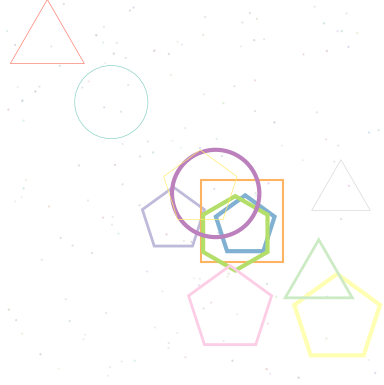[{"shape": "circle", "thickness": 0.5, "radius": 0.47, "center": [0.289, 0.735]}, {"shape": "pentagon", "thickness": 3, "radius": 0.58, "center": [0.876, 0.172]}, {"shape": "pentagon", "thickness": 2, "radius": 0.42, "center": [0.45, 0.429]}, {"shape": "triangle", "thickness": 0.5, "radius": 0.55, "center": [0.123, 0.89]}, {"shape": "pentagon", "thickness": 3, "radius": 0.4, "center": [0.637, 0.412]}, {"shape": "square", "thickness": 1.5, "radius": 0.54, "center": [0.628, 0.425]}, {"shape": "hexagon", "thickness": 3, "radius": 0.48, "center": [0.611, 0.394]}, {"shape": "pentagon", "thickness": 2, "radius": 0.57, "center": [0.598, 0.197]}, {"shape": "triangle", "thickness": 0.5, "radius": 0.44, "center": [0.886, 0.497]}, {"shape": "circle", "thickness": 3, "radius": 0.57, "center": [0.56, 0.498]}, {"shape": "triangle", "thickness": 2, "radius": 0.5, "center": [0.828, 0.277]}, {"shape": "pentagon", "thickness": 0.5, "radius": 0.5, "center": [0.52, 0.511]}]